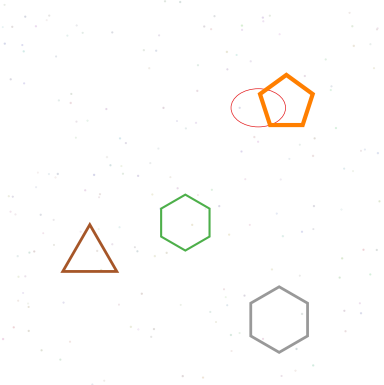[{"shape": "oval", "thickness": 0.5, "radius": 0.35, "center": [0.671, 0.72]}, {"shape": "hexagon", "thickness": 1.5, "radius": 0.36, "center": [0.481, 0.422]}, {"shape": "pentagon", "thickness": 3, "radius": 0.36, "center": [0.744, 0.733]}, {"shape": "triangle", "thickness": 2, "radius": 0.41, "center": [0.233, 0.335]}, {"shape": "hexagon", "thickness": 2, "radius": 0.43, "center": [0.725, 0.17]}]